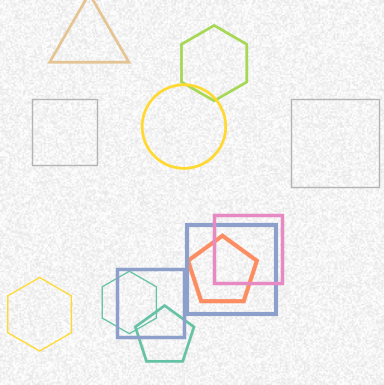[{"shape": "hexagon", "thickness": 1, "radius": 0.41, "center": [0.336, 0.214]}, {"shape": "pentagon", "thickness": 2, "radius": 0.4, "center": [0.428, 0.126]}, {"shape": "pentagon", "thickness": 3, "radius": 0.47, "center": [0.578, 0.294]}, {"shape": "square", "thickness": 2.5, "radius": 0.44, "center": [0.39, 0.213]}, {"shape": "square", "thickness": 3, "radius": 0.58, "center": [0.601, 0.301]}, {"shape": "square", "thickness": 2.5, "radius": 0.44, "center": [0.643, 0.354]}, {"shape": "hexagon", "thickness": 2, "radius": 0.49, "center": [0.556, 0.836]}, {"shape": "hexagon", "thickness": 1, "radius": 0.48, "center": [0.103, 0.184]}, {"shape": "circle", "thickness": 2, "radius": 0.54, "center": [0.478, 0.671]}, {"shape": "triangle", "thickness": 2, "radius": 0.59, "center": [0.232, 0.898]}, {"shape": "square", "thickness": 1, "radius": 0.42, "center": [0.168, 0.657]}, {"shape": "square", "thickness": 1, "radius": 0.57, "center": [0.871, 0.628]}]